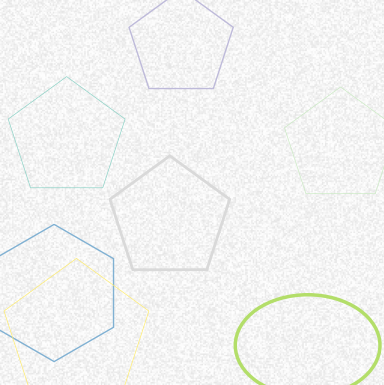[{"shape": "pentagon", "thickness": 0.5, "radius": 0.8, "center": [0.173, 0.641]}, {"shape": "pentagon", "thickness": 1, "radius": 0.71, "center": [0.47, 0.885]}, {"shape": "hexagon", "thickness": 1, "radius": 0.89, "center": [0.141, 0.239]}, {"shape": "oval", "thickness": 2.5, "radius": 0.94, "center": [0.799, 0.103]}, {"shape": "pentagon", "thickness": 2, "radius": 0.82, "center": [0.441, 0.432]}, {"shape": "pentagon", "thickness": 0.5, "radius": 0.77, "center": [0.885, 0.621]}, {"shape": "pentagon", "thickness": 0.5, "radius": 0.99, "center": [0.199, 0.131]}]